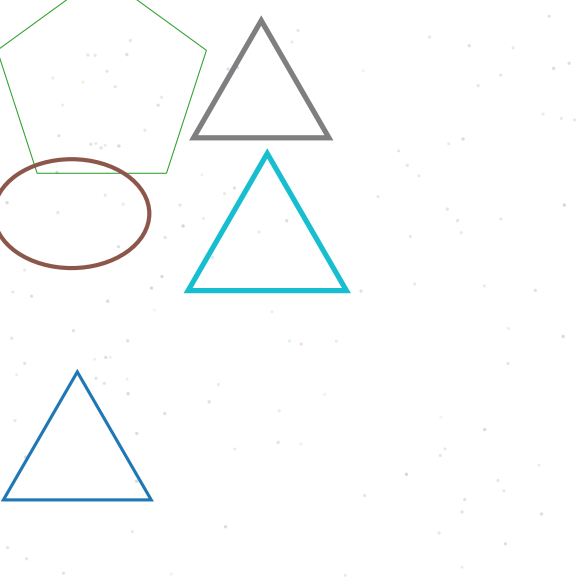[{"shape": "triangle", "thickness": 1.5, "radius": 0.74, "center": [0.134, 0.207]}, {"shape": "pentagon", "thickness": 0.5, "radius": 0.95, "center": [0.176, 0.853]}, {"shape": "oval", "thickness": 2, "radius": 0.67, "center": [0.124, 0.629]}, {"shape": "triangle", "thickness": 2.5, "radius": 0.68, "center": [0.452, 0.828]}, {"shape": "triangle", "thickness": 2.5, "radius": 0.79, "center": [0.463, 0.575]}]